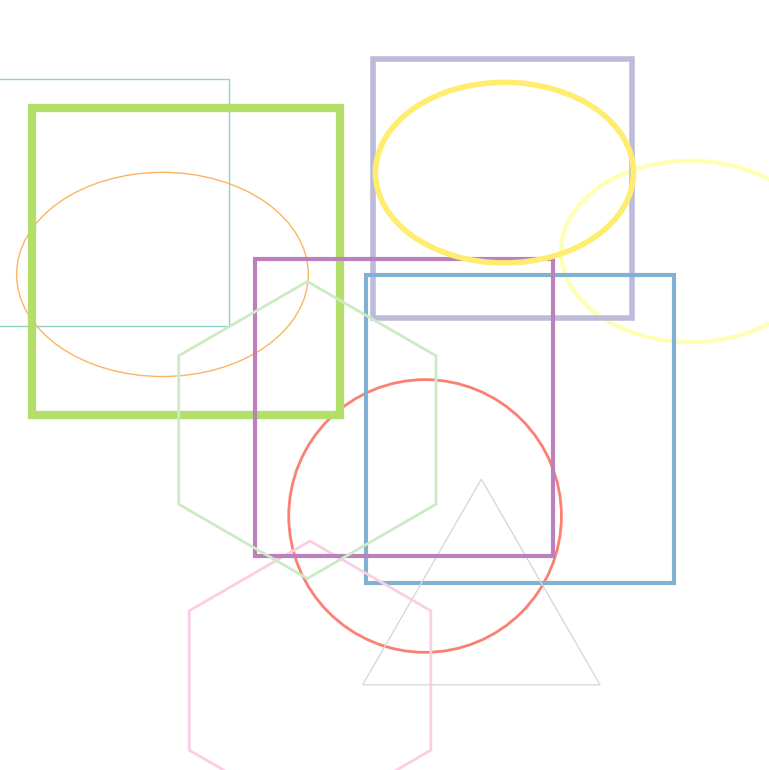[{"shape": "square", "thickness": 0.5, "radius": 0.8, "center": [0.137, 0.737]}, {"shape": "oval", "thickness": 1.5, "radius": 0.84, "center": [0.897, 0.674]}, {"shape": "square", "thickness": 2, "radius": 0.84, "center": [0.652, 0.755]}, {"shape": "circle", "thickness": 1, "radius": 0.89, "center": [0.552, 0.33]}, {"shape": "square", "thickness": 1.5, "radius": 1.0, "center": [0.675, 0.443]}, {"shape": "oval", "thickness": 0.5, "radius": 0.95, "center": [0.211, 0.644]}, {"shape": "square", "thickness": 3, "radius": 1.0, "center": [0.242, 0.661]}, {"shape": "hexagon", "thickness": 1, "radius": 0.91, "center": [0.403, 0.116]}, {"shape": "triangle", "thickness": 0.5, "radius": 0.89, "center": [0.625, 0.2]}, {"shape": "square", "thickness": 1.5, "radius": 0.97, "center": [0.525, 0.471]}, {"shape": "hexagon", "thickness": 1, "radius": 0.96, "center": [0.399, 0.442]}, {"shape": "oval", "thickness": 2, "radius": 0.84, "center": [0.655, 0.776]}]